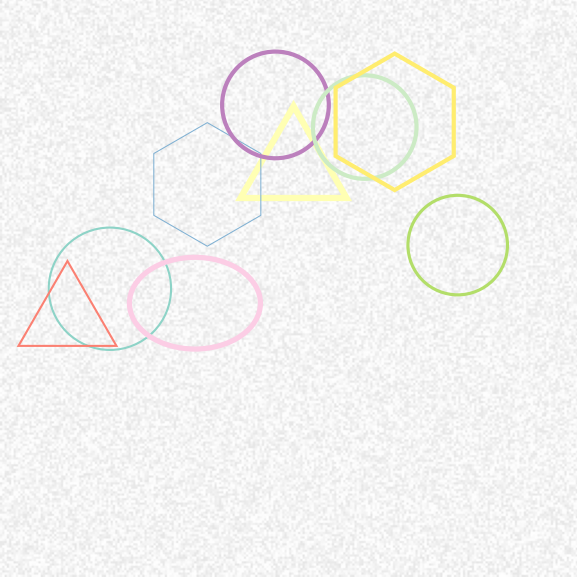[{"shape": "circle", "thickness": 1, "radius": 0.53, "center": [0.19, 0.499]}, {"shape": "triangle", "thickness": 3, "radius": 0.53, "center": [0.508, 0.709]}, {"shape": "triangle", "thickness": 1, "radius": 0.49, "center": [0.117, 0.449]}, {"shape": "hexagon", "thickness": 0.5, "radius": 0.54, "center": [0.359, 0.68]}, {"shape": "circle", "thickness": 1.5, "radius": 0.43, "center": [0.793, 0.575]}, {"shape": "oval", "thickness": 2.5, "radius": 0.57, "center": [0.338, 0.474]}, {"shape": "circle", "thickness": 2, "radius": 0.46, "center": [0.477, 0.817]}, {"shape": "circle", "thickness": 2, "radius": 0.45, "center": [0.632, 0.779]}, {"shape": "hexagon", "thickness": 2, "radius": 0.59, "center": [0.683, 0.788]}]